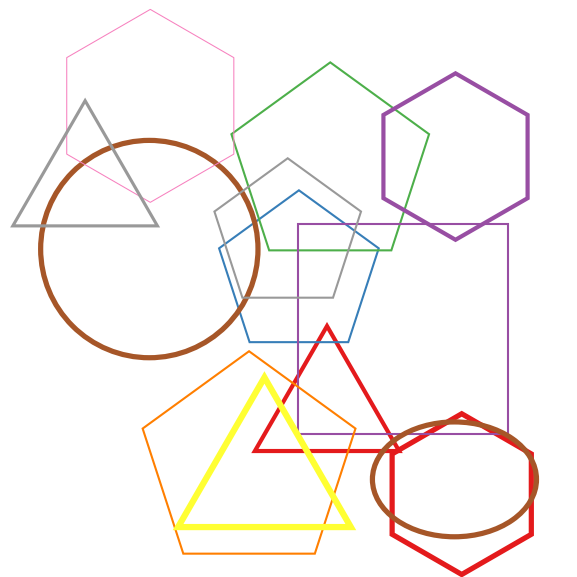[{"shape": "hexagon", "thickness": 2.5, "radius": 0.7, "center": [0.8, 0.144]}, {"shape": "triangle", "thickness": 2, "radius": 0.72, "center": [0.566, 0.29]}, {"shape": "pentagon", "thickness": 1, "radius": 0.73, "center": [0.518, 0.524]}, {"shape": "pentagon", "thickness": 1, "radius": 0.9, "center": [0.572, 0.711]}, {"shape": "square", "thickness": 1, "radius": 0.91, "center": [0.698, 0.429]}, {"shape": "hexagon", "thickness": 2, "radius": 0.72, "center": [0.789, 0.728]}, {"shape": "pentagon", "thickness": 1, "radius": 0.97, "center": [0.431, 0.197]}, {"shape": "triangle", "thickness": 3, "radius": 0.86, "center": [0.458, 0.173]}, {"shape": "circle", "thickness": 2.5, "radius": 0.94, "center": [0.259, 0.568]}, {"shape": "oval", "thickness": 2.5, "radius": 0.71, "center": [0.787, 0.169]}, {"shape": "hexagon", "thickness": 0.5, "radius": 0.84, "center": [0.26, 0.816]}, {"shape": "triangle", "thickness": 1.5, "radius": 0.72, "center": [0.147, 0.68]}, {"shape": "pentagon", "thickness": 1, "radius": 0.67, "center": [0.498, 0.592]}]